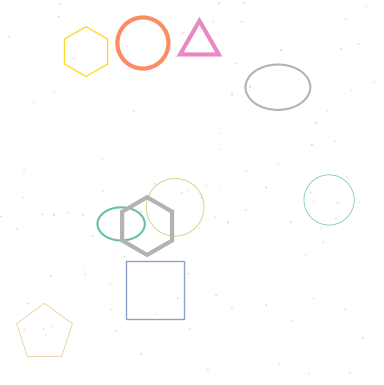[{"shape": "circle", "thickness": 0.5, "radius": 0.33, "center": [0.855, 0.481]}, {"shape": "oval", "thickness": 1.5, "radius": 0.31, "center": [0.315, 0.418]}, {"shape": "circle", "thickness": 3, "radius": 0.33, "center": [0.371, 0.888]}, {"shape": "square", "thickness": 1, "radius": 0.38, "center": [0.403, 0.247]}, {"shape": "triangle", "thickness": 3, "radius": 0.29, "center": [0.518, 0.888]}, {"shape": "circle", "thickness": 0.5, "radius": 0.38, "center": [0.455, 0.462]}, {"shape": "hexagon", "thickness": 1, "radius": 0.32, "center": [0.224, 0.866]}, {"shape": "pentagon", "thickness": 0.5, "radius": 0.38, "center": [0.116, 0.136]}, {"shape": "oval", "thickness": 1.5, "radius": 0.42, "center": [0.722, 0.773]}, {"shape": "hexagon", "thickness": 3, "radius": 0.37, "center": [0.382, 0.413]}]